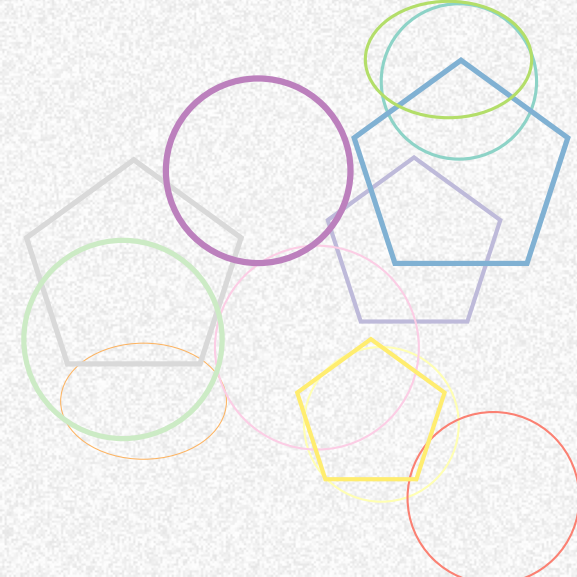[{"shape": "circle", "thickness": 1.5, "radius": 0.67, "center": [0.795, 0.858]}, {"shape": "circle", "thickness": 1, "radius": 0.67, "center": [0.66, 0.264]}, {"shape": "pentagon", "thickness": 2, "radius": 0.79, "center": [0.717, 0.569]}, {"shape": "circle", "thickness": 1, "radius": 0.74, "center": [0.854, 0.137]}, {"shape": "pentagon", "thickness": 2.5, "radius": 0.97, "center": [0.798, 0.7]}, {"shape": "oval", "thickness": 0.5, "radius": 0.72, "center": [0.249, 0.304]}, {"shape": "oval", "thickness": 1.5, "radius": 0.72, "center": [0.777, 0.896]}, {"shape": "circle", "thickness": 1, "radius": 0.88, "center": [0.549, 0.397]}, {"shape": "pentagon", "thickness": 2.5, "radius": 0.98, "center": [0.232, 0.527]}, {"shape": "circle", "thickness": 3, "radius": 0.8, "center": [0.447, 0.703]}, {"shape": "circle", "thickness": 2.5, "radius": 0.86, "center": [0.213, 0.411]}, {"shape": "pentagon", "thickness": 2, "radius": 0.67, "center": [0.642, 0.278]}]